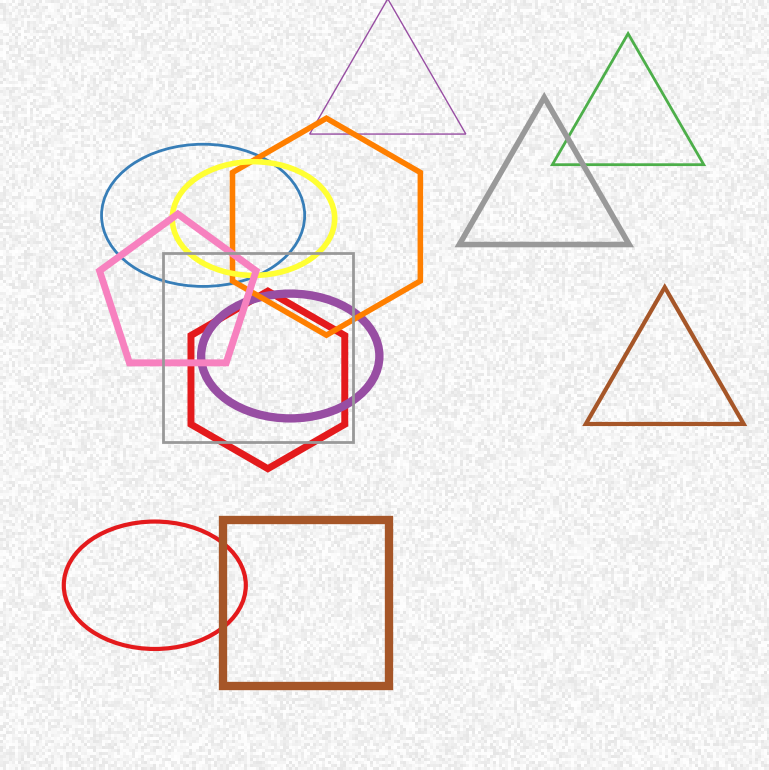[{"shape": "oval", "thickness": 1.5, "radius": 0.59, "center": [0.201, 0.24]}, {"shape": "hexagon", "thickness": 2.5, "radius": 0.58, "center": [0.348, 0.507]}, {"shape": "oval", "thickness": 1, "radius": 0.66, "center": [0.264, 0.72]}, {"shape": "triangle", "thickness": 1, "radius": 0.57, "center": [0.816, 0.843]}, {"shape": "triangle", "thickness": 0.5, "radius": 0.59, "center": [0.504, 0.884]}, {"shape": "oval", "thickness": 3, "radius": 0.58, "center": [0.377, 0.538]}, {"shape": "hexagon", "thickness": 2, "radius": 0.7, "center": [0.424, 0.706]}, {"shape": "oval", "thickness": 2, "radius": 0.53, "center": [0.329, 0.716]}, {"shape": "square", "thickness": 3, "radius": 0.54, "center": [0.397, 0.217]}, {"shape": "triangle", "thickness": 1.5, "radius": 0.59, "center": [0.863, 0.509]}, {"shape": "pentagon", "thickness": 2.5, "radius": 0.53, "center": [0.231, 0.615]}, {"shape": "triangle", "thickness": 2, "radius": 0.64, "center": [0.707, 0.746]}, {"shape": "square", "thickness": 1, "radius": 0.62, "center": [0.335, 0.549]}]